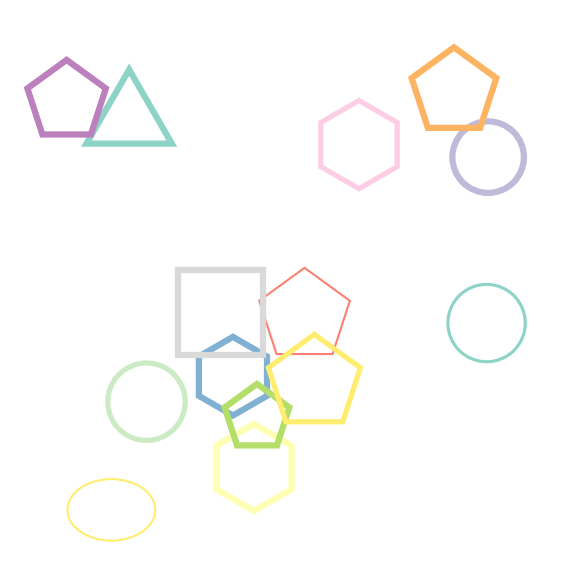[{"shape": "triangle", "thickness": 3, "radius": 0.43, "center": [0.224, 0.793]}, {"shape": "circle", "thickness": 1.5, "radius": 0.33, "center": [0.843, 0.44]}, {"shape": "hexagon", "thickness": 3, "radius": 0.38, "center": [0.44, 0.19]}, {"shape": "circle", "thickness": 3, "radius": 0.31, "center": [0.845, 0.727]}, {"shape": "pentagon", "thickness": 1, "radius": 0.41, "center": [0.527, 0.453]}, {"shape": "hexagon", "thickness": 3, "radius": 0.34, "center": [0.403, 0.348]}, {"shape": "pentagon", "thickness": 3, "radius": 0.39, "center": [0.786, 0.84]}, {"shape": "pentagon", "thickness": 3, "radius": 0.29, "center": [0.445, 0.275]}, {"shape": "hexagon", "thickness": 2.5, "radius": 0.38, "center": [0.622, 0.749]}, {"shape": "square", "thickness": 3, "radius": 0.37, "center": [0.382, 0.457]}, {"shape": "pentagon", "thickness": 3, "radius": 0.36, "center": [0.115, 0.824]}, {"shape": "circle", "thickness": 2.5, "radius": 0.34, "center": [0.254, 0.304]}, {"shape": "oval", "thickness": 1, "radius": 0.38, "center": [0.193, 0.116]}, {"shape": "pentagon", "thickness": 2.5, "radius": 0.42, "center": [0.544, 0.336]}]